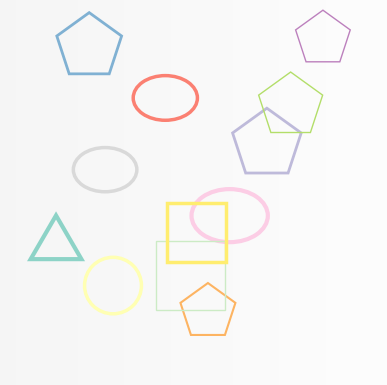[{"shape": "triangle", "thickness": 3, "radius": 0.38, "center": [0.145, 0.365]}, {"shape": "circle", "thickness": 2.5, "radius": 0.37, "center": [0.292, 0.258]}, {"shape": "pentagon", "thickness": 2, "radius": 0.47, "center": [0.689, 0.626]}, {"shape": "oval", "thickness": 2.5, "radius": 0.41, "center": [0.427, 0.746]}, {"shape": "pentagon", "thickness": 2, "radius": 0.44, "center": [0.23, 0.879]}, {"shape": "pentagon", "thickness": 1.5, "radius": 0.37, "center": [0.537, 0.19]}, {"shape": "pentagon", "thickness": 1, "radius": 0.43, "center": [0.75, 0.726]}, {"shape": "oval", "thickness": 3, "radius": 0.49, "center": [0.593, 0.44]}, {"shape": "oval", "thickness": 2.5, "radius": 0.41, "center": [0.271, 0.559]}, {"shape": "pentagon", "thickness": 1, "radius": 0.37, "center": [0.833, 0.899]}, {"shape": "square", "thickness": 1, "radius": 0.45, "center": [0.491, 0.285]}, {"shape": "square", "thickness": 2.5, "radius": 0.38, "center": [0.508, 0.396]}]